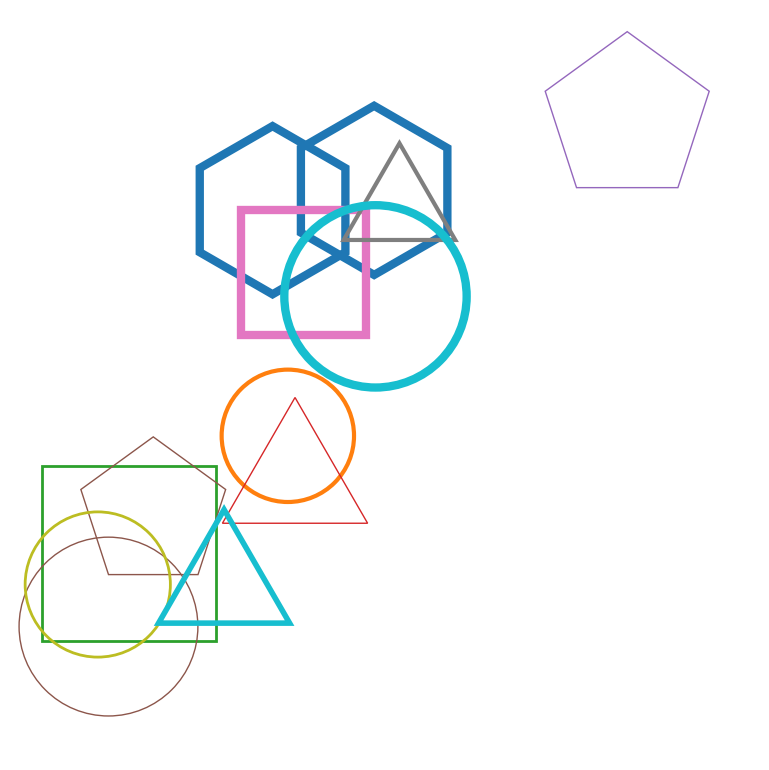[{"shape": "hexagon", "thickness": 3, "radius": 0.55, "center": [0.486, 0.753]}, {"shape": "hexagon", "thickness": 3, "radius": 0.55, "center": [0.354, 0.727]}, {"shape": "circle", "thickness": 1.5, "radius": 0.43, "center": [0.374, 0.434]}, {"shape": "square", "thickness": 1, "radius": 0.57, "center": [0.168, 0.281]}, {"shape": "triangle", "thickness": 0.5, "radius": 0.54, "center": [0.383, 0.375]}, {"shape": "pentagon", "thickness": 0.5, "radius": 0.56, "center": [0.815, 0.847]}, {"shape": "pentagon", "thickness": 0.5, "radius": 0.49, "center": [0.199, 0.334]}, {"shape": "circle", "thickness": 0.5, "radius": 0.58, "center": [0.141, 0.186]}, {"shape": "square", "thickness": 3, "radius": 0.41, "center": [0.394, 0.646]}, {"shape": "triangle", "thickness": 1.5, "radius": 0.42, "center": [0.519, 0.73]}, {"shape": "circle", "thickness": 1, "radius": 0.47, "center": [0.127, 0.241]}, {"shape": "triangle", "thickness": 2, "radius": 0.49, "center": [0.291, 0.24]}, {"shape": "circle", "thickness": 3, "radius": 0.59, "center": [0.488, 0.615]}]